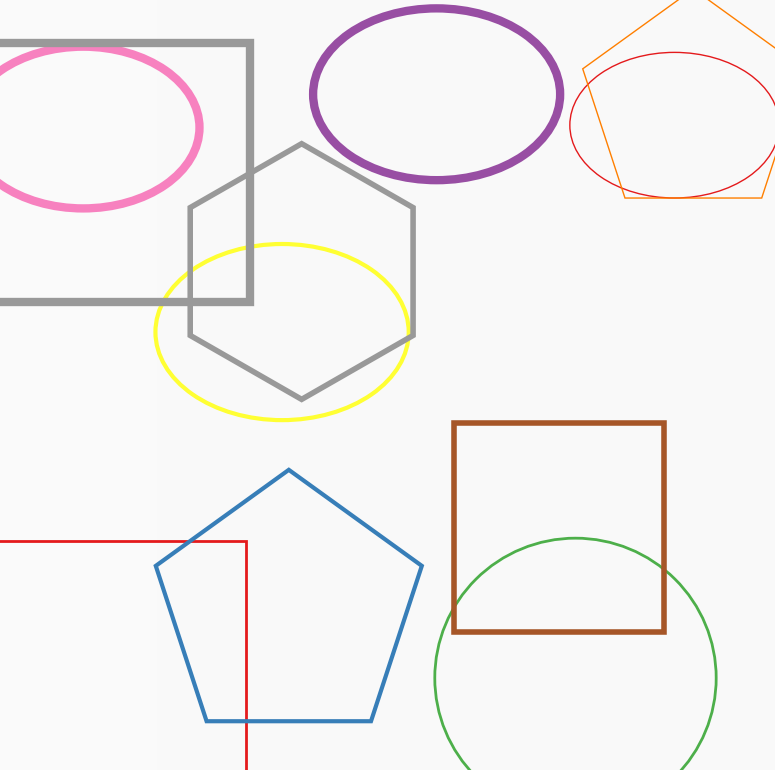[{"shape": "square", "thickness": 1, "radius": 0.86, "center": [0.147, 0.127]}, {"shape": "oval", "thickness": 0.5, "radius": 0.68, "center": [0.87, 0.837]}, {"shape": "pentagon", "thickness": 1.5, "radius": 0.9, "center": [0.373, 0.209]}, {"shape": "circle", "thickness": 1, "radius": 0.91, "center": [0.743, 0.12]}, {"shape": "oval", "thickness": 3, "radius": 0.8, "center": [0.563, 0.878]}, {"shape": "pentagon", "thickness": 0.5, "radius": 0.75, "center": [0.895, 0.864]}, {"shape": "oval", "thickness": 1.5, "radius": 0.82, "center": [0.364, 0.569]}, {"shape": "square", "thickness": 2, "radius": 0.68, "center": [0.722, 0.315]}, {"shape": "oval", "thickness": 3, "radius": 0.75, "center": [0.107, 0.834]}, {"shape": "hexagon", "thickness": 2, "radius": 0.83, "center": [0.389, 0.647]}, {"shape": "square", "thickness": 3, "radius": 0.84, "center": [0.154, 0.775]}]